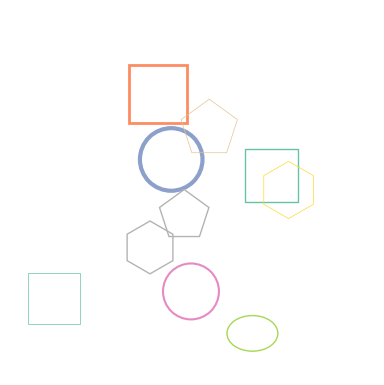[{"shape": "square", "thickness": 0.5, "radius": 0.33, "center": [0.14, 0.224]}, {"shape": "square", "thickness": 1, "radius": 0.35, "center": [0.705, 0.544]}, {"shape": "square", "thickness": 2, "radius": 0.38, "center": [0.409, 0.756]}, {"shape": "circle", "thickness": 3, "radius": 0.41, "center": [0.445, 0.586]}, {"shape": "circle", "thickness": 1.5, "radius": 0.36, "center": [0.496, 0.243]}, {"shape": "oval", "thickness": 1, "radius": 0.33, "center": [0.656, 0.134]}, {"shape": "hexagon", "thickness": 0.5, "radius": 0.37, "center": [0.75, 0.507]}, {"shape": "pentagon", "thickness": 0.5, "radius": 0.38, "center": [0.543, 0.666]}, {"shape": "pentagon", "thickness": 1, "radius": 0.34, "center": [0.478, 0.44]}, {"shape": "hexagon", "thickness": 1, "radius": 0.34, "center": [0.39, 0.357]}]